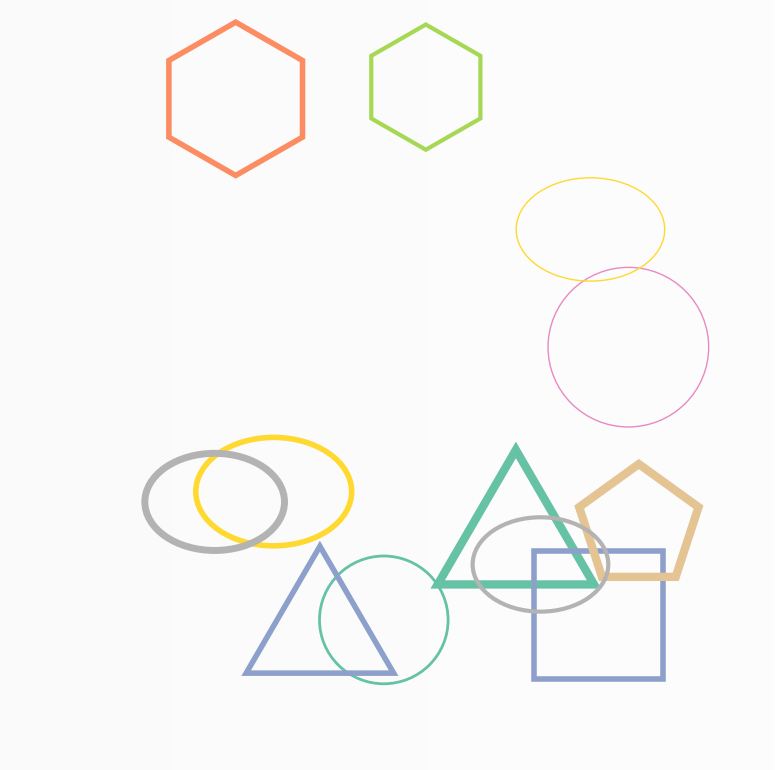[{"shape": "circle", "thickness": 1, "radius": 0.41, "center": [0.495, 0.195]}, {"shape": "triangle", "thickness": 3, "radius": 0.58, "center": [0.666, 0.299]}, {"shape": "hexagon", "thickness": 2, "radius": 0.5, "center": [0.304, 0.872]}, {"shape": "square", "thickness": 2, "radius": 0.42, "center": [0.772, 0.201]}, {"shape": "triangle", "thickness": 2, "radius": 0.55, "center": [0.413, 0.181]}, {"shape": "circle", "thickness": 0.5, "radius": 0.52, "center": [0.811, 0.549]}, {"shape": "hexagon", "thickness": 1.5, "radius": 0.41, "center": [0.549, 0.887]}, {"shape": "oval", "thickness": 2, "radius": 0.5, "center": [0.353, 0.362]}, {"shape": "oval", "thickness": 0.5, "radius": 0.48, "center": [0.762, 0.702]}, {"shape": "pentagon", "thickness": 3, "radius": 0.4, "center": [0.824, 0.316]}, {"shape": "oval", "thickness": 1.5, "radius": 0.44, "center": [0.697, 0.267]}, {"shape": "oval", "thickness": 2.5, "radius": 0.45, "center": [0.277, 0.348]}]